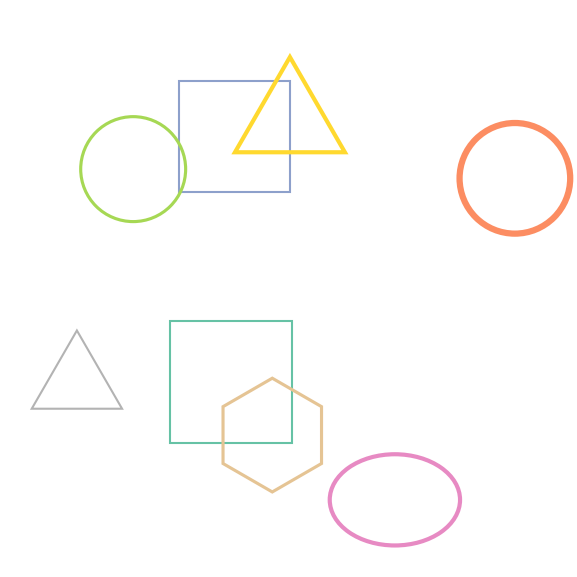[{"shape": "square", "thickness": 1, "radius": 0.53, "center": [0.401, 0.338]}, {"shape": "circle", "thickness": 3, "radius": 0.48, "center": [0.892, 0.69]}, {"shape": "square", "thickness": 1, "radius": 0.48, "center": [0.406, 0.763]}, {"shape": "oval", "thickness": 2, "radius": 0.56, "center": [0.684, 0.134]}, {"shape": "circle", "thickness": 1.5, "radius": 0.45, "center": [0.231, 0.706]}, {"shape": "triangle", "thickness": 2, "radius": 0.55, "center": [0.502, 0.79]}, {"shape": "hexagon", "thickness": 1.5, "radius": 0.49, "center": [0.471, 0.246]}, {"shape": "triangle", "thickness": 1, "radius": 0.45, "center": [0.133, 0.337]}]